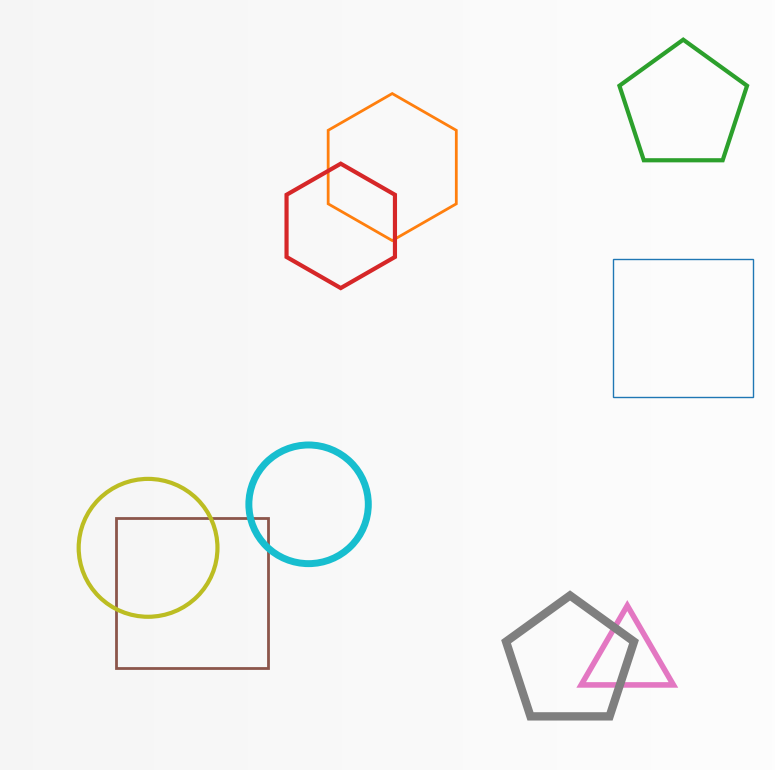[{"shape": "square", "thickness": 0.5, "radius": 0.45, "center": [0.881, 0.574]}, {"shape": "hexagon", "thickness": 1, "radius": 0.48, "center": [0.506, 0.783]}, {"shape": "pentagon", "thickness": 1.5, "radius": 0.43, "center": [0.882, 0.862]}, {"shape": "hexagon", "thickness": 1.5, "radius": 0.4, "center": [0.44, 0.707]}, {"shape": "square", "thickness": 1, "radius": 0.49, "center": [0.247, 0.23]}, {"shape": "triangle", "thickness": 2, "radius": 0.34, "center": [0.809, 0.145]}, {"shape": "pentagon", "thickness": 3, "radius": 0.43, "center": [0.736, 0.14]}, {"shape": "circle", "thickness": 1.5, "radius": 0.45, "center": [0.191, 0.289]}, {"shape": "circle", "thickness": 2.5, "radius": 0.39, "center": [0.398, 0.345]}]